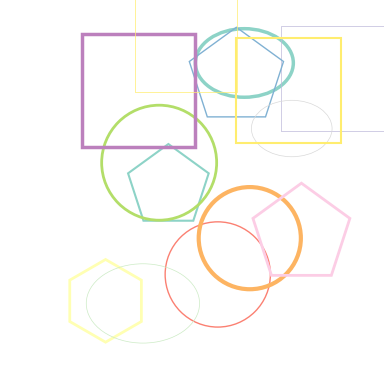[{"shape": "oval", "thickness": 2.5, "radius": 0.64, "center": [0.635, 0.836]}, {"shape": "pentagon", "thickness": 1.5, "radius": 0.55, "center": [0.437, 0.516]}, {"shape": "hexagon", "thickness": 2, "radius": 0.54, "center": [0.274, 0.219]}, {"shape": "square", "thickness": 0.5, "radius": 0.68, "center": [0.866, 0.796]}, {"shape": "circle", "thickness": 1, "radius": 0.68, "center": [0.566, 0.287]}, {"shape": "pentagon", "thickness": 1, "radius": 0.64, "center": [0.614, 0.8]}, {"shape": "circle", "thickness": 3, "radius": 0.66, "center": [0.649, 0.381]}, {"shape": "circle", "thickness": 2, "radius": 0.75, "center": [0.413, 0.577]}, {"shape": "pentagon", "thickness": 2, "radius": 0.66, "center": [0.783, 0.392]}, {"shape": "oval", "thickness": 0.5, "radius": 0.52, "center": [0.758, 0.666]}, {"shape": "square", "thickness": 2.5, "radius": 0.73, "center": [0.36, 0.765]}, {"shape": "oval", "thickness": 0.5, "radius": 0.74, "center": [0.371, 0.212]}, {"shape": "square", "thickness": 0.5, "radius": 0.66, "center": [0.483, 0.894]}, {"shape": "square", "thickness": 1.5, "radius": 0.68, "center": [0.749, 0.766]}]